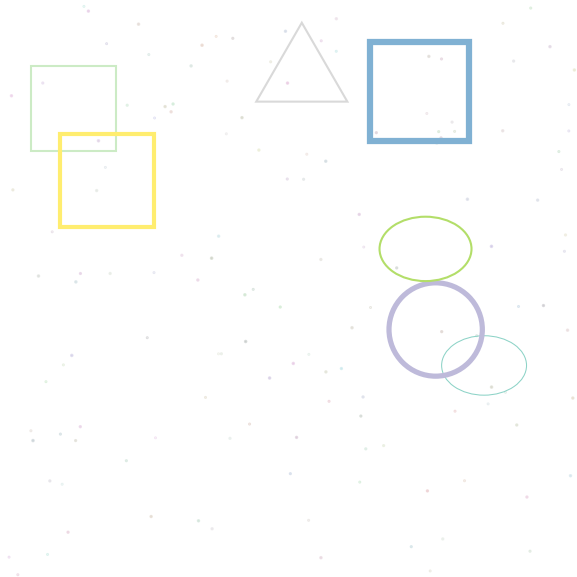[{"shape": "oval", "thickness": 0.5, "radius": 0.37, "center": [0.838, 0.366]}, {"shape": "circle", "thickness": 2.5, "radius": 0.4, "center": [0.754, 0.429]}, {"shape": "square", "thickness": 3, "radius": 0.43, "center": [0.726, 0.84]}, {"shape": "oval", "thickness": 1, "radius": 0.4, "center": [0.737, 0.568]}, {"shape": "triangle", "thickness": 1, "radius": 0.46, "center": [0.523, 0.869]}, {"shape": "square", "thickness": 1, "radius": 0.37, "center": [0.127, 0.811]}, {"shape": "square", "thickness": 2, "radius": 0.4, "center": [0.185, 0.686]}]